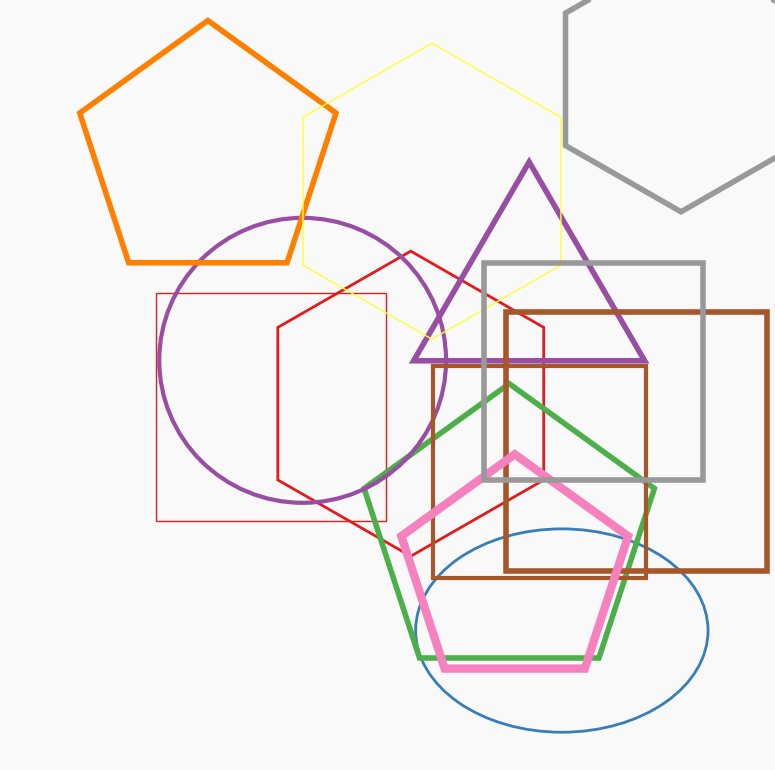[{"shape": "hexagon", "thickness": 1, "radius": 0.99, "center": [0.53, 0.476]}, {"shape": "square", "thickness": 0.5, "radius": 0.74, "center": [0.35, 0.472]}, {"shape": "oval", "thickness": 1, "radius": 0.94, "center": [0.725, 0.181]}, {"shape": "pentagon", "thickness": 2, "radius": 0.98, "center": [0.657, 0.305]}, {"shape": "circle", "thickness": 1.5, "radius": 0.93, "center": [0.391, 0.532]}, {"shape": "triangle", "thickness": 2, "radius": 0.86, "center": [0.683, 0.618]}, {"shape": "pentagon", "thickness": 2, "radius": 0.87, "center": [0.268, 0.799]}, {"shape": "hexagon", "thickness": 0.5, "radius": 0.96, "center": [0.557, 0.752]}, {"shape": "square", "thickness": 2, "radius": 0.84, "center": [0.821, 0.426]}, {"shape": "square", "thickness": 1.5, "radius": 0.69, "center": [0.697, 0.387]}, {"shape": "pentagon", "thickness": 3, "radius": 0.77, "center": [0.664, 0.256]}, {"shape": "hexagon", "thickness": 2, "radius": 0.86, "center": [0.879, 0.897]}, {"shape": "square", "thickness": 2, "radius": 0.7, "center": [0.766, 0.518]}]